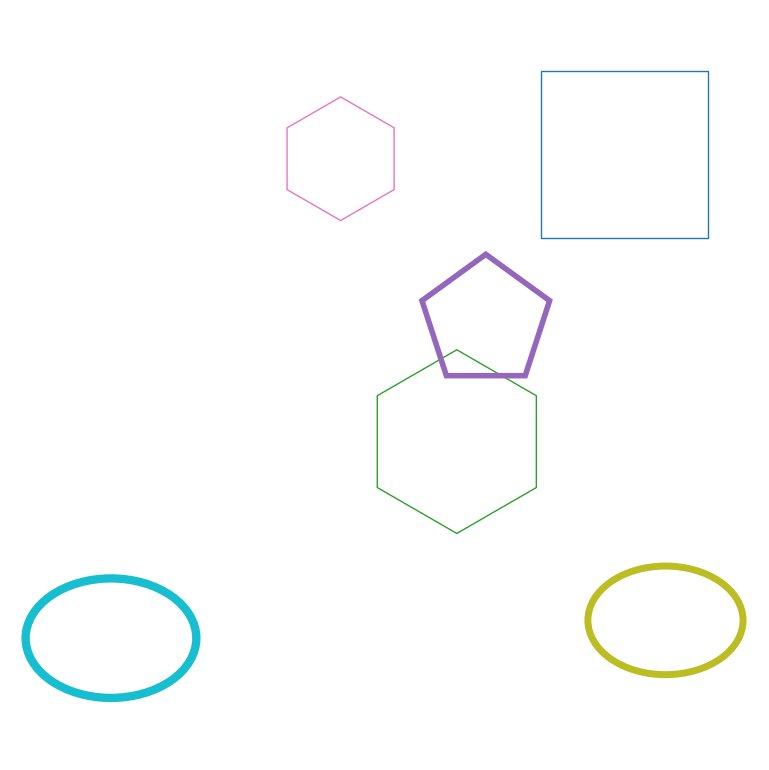[{"shape": "square", "thickness": 0.5, "radius": 0.54, "center": [0.811, 0.799]}, {"shape": "hexagon", "thickness": 0.5, "radius": 0.6, "center": [0.593, 0.426]}, {"shape": "pentagon", "thickness": 2, "radius": 0.44, "center": [0.631, 0.583]}, {"shape": "hexagon", "thickness": 0.5, "radius": 0.4, "center": [0.442, 0.794]}, {"shape": "oval", "thickness": 2.5, "radius": 0.5, "center": [0.864, 0.194]}, {"shape": "oval", "thickness": 3, "radius": 0.55, "center": [0.144, 0.171]}]